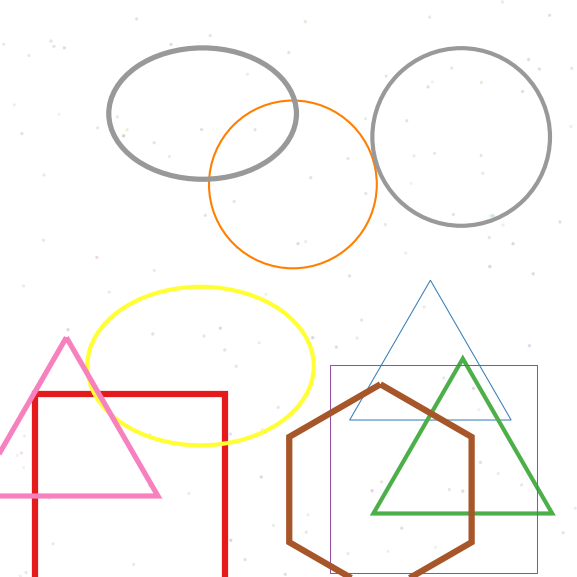[{"shape": "square", "thickness": 3, "radius": 0.82, "center": [0.225, 0.153]}, {"shape": "triangle", "thickness": 0.5, "radius": 0.81, "center": [0.745, 0.353]}, {"shape": "triangle", "thickness": 2, "radius": 0.89, "center": [0.801, 0.199]}, {"shape": "square", "thickness": 0.5, "radius": 0.9, "center": [0.751, 0.187]}, {"shape": "circle", "thickness": 1, "radius": 0.73, "center": [0.507, 0.68]}, {"shape": "oval", "thickness": 2, "radius": 0.98, "center": [0.347, 0.365]}, {"shape": "hexagon", "thickness": 3, "radius": 0.91, "center": [0.659, 0.151]}, {"shape": "triangle", "thickness": 2.5, "radius": 0.92, "center": [0.115, 0.232]}, {"shape": "oval", "thickness": 2.5, "radius": 0.81, "center": [0.351, 0.802]}, {"shape": "circle", "thickness": 2, "radius": 0.77, "center": [0.799, 0.762]}]